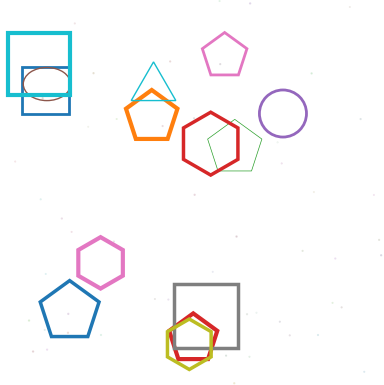[{"shape": "pentagon", "thickness": 2.5, "radius": 0.4, "center": [0.181, 0.191]}, {"shape": "square", "thickness": 2, "radius": 0.31, "center": [0.118, 0.765]}, {"shape": "pentagon", "thickness": 3, "radius": 0.35, "center": [0.394, 0.696]}, {"shape": "pentagon", "thickness": 0.5, "radius": 0.37, "center": [0.61, 0.616]}, {"shape": "hexagon", "thickness": 2.5, "radius": 0.41, "center": [0.547, 0.627]}, {"shape": "pentagon", "thickness": 3, "radius": 0.33, "center": [0.502, 0.12]}, {"shape": "circle", "thickness": 2, "radius": 0.31, "center": [0.735, 0.705]}, {"shape": "oval", "thickness": 1, "radius": 0.31, "center": [0.122, 0.782]}, {"shape": "pentagon", "thickness": 2, "radius": 0.3, "center": [0.583, 0.855]}, {"shape": "hexagon", "thickness": 3, "radius": 0.33, "center": [0.261, 0.317]}, {"shape": "square", "thickness": 2.5, "radius": 0.41, "center": [0.534, 0.18]}, {"shape": "hexagon", "thickness": 2.5, "radius": 0.33, "center": [0.492, 0.106]}, {"shape": "triangle", "thickness": 1, "radius": 0.33, "center": [0.399, 0.772]}, {"shape": "square", "thickness": 3, "radius": 0.4, "center": [0.102, 0.833]}]